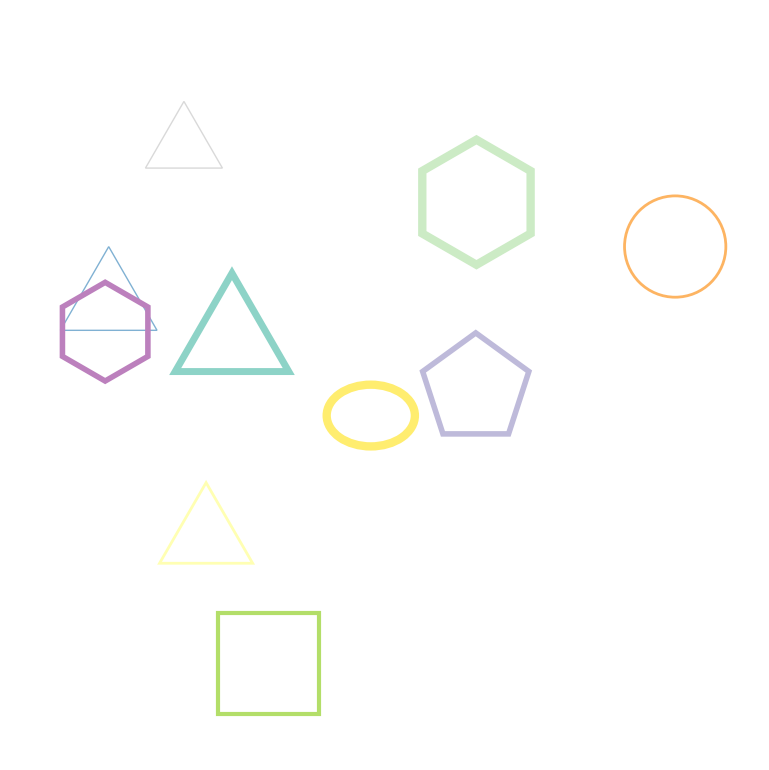[{"shape": "triangle", "thickness": 2.5, "radius": 0.43, "center": [0.301, 0.56]}, {"shape": "triangle", "thickness": 1, "radius": 0.35, "center": [0.268, 0.303]}, {"shape": "pentagon", "thickness": 2, "radius": 0.36, "center": [0.618, 0.495]}, {"shape": "triangle", "thickness": 0.5, "radius": 0.36, "center": [0.141, 0.607]}, {"shape": "circle", "thickness": 1, "radius": 0.33, "center": [0.877, 0.68]}, {"shape": "square", "thickness": 1.5, "radius": 0.33, "center": [0.349, 0.138]}, {"shape": "triangle", "thickness": 0.5, "radius": 0.29, "center": [0.239, 0.811]}, {"shape": "hexagon", "thickness": 2, "radius": 0.32, "center": [0.137, 0.569]}, {"shape": "hexagon", "thickness": 3, "radius": 0.41, "center": [0.619, 0.737]}, {"shape": "oval", "thickness": 3, "radius": 0.29, "center": [0.482, 0.46]}]